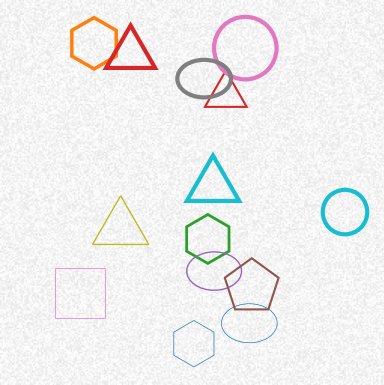[{"shape": "hexagon", "thickness": 0.5, "radius": 0.3, "center": [0.504, 0.107]}, {"shape": "oval", "thickness": 0.5, "radius": 0.36, "center": [0.648, 0.16]}, {"shape": "hexagon", "thickness": 2.5, "radius": 0.33, "center": [0.244, 0.888]}, {"shape": "hexagon", "thickness": 2, "radius": 0.32, "center": [0.54, 0.379]}, {"shape": "triangle", "thickness": 1.5, "radius": 0.31, "center": [0.587, 0.754]}, {"shape": "triangle", "thickness": 3, "radius": 0.37, "center": [0.339, 0.86]}, {"shape": "oval", "thickness": 1, "radius": 0.36, "center": [0.556, 0.296]}, {"shape": "pentagon", "thickness": 1.5, "radius": 0.37, "center": [0.654, 0.256]}, {"shape": "circle", "thickness": 3, "radius": 0.41, "center": [0.637, 0.875]}, {"shape": "square", "thickness": 0.5, "radius": 0.33, "center": [0.208, 0.239]}, {"shape": "oval", "thickness": 3, "radius": 0.35, "center": [0.53, 0.796]}, {"shape": "triangle", "thickness": 1, "radius": 0.42, "center": [0.313, 0.407]}, {"shape": "circle", "thickness": 3, "radius": 0.29, "center": [0.896, 0.449]}, {"shape": "triangle", "thickness": 3, "radius": 0.39, "center": [0.553, 0.517]}]